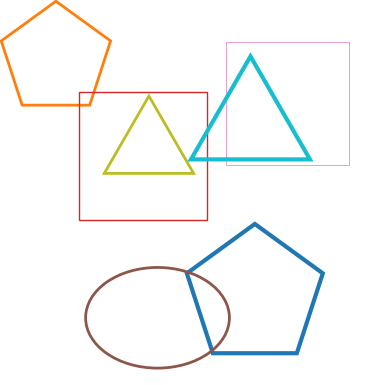[{"shape": "pentagon", "thickness": 3, "radius": 0.93, "center": [0.662, 0.233]}, {"shape": "pentagon", "thickness": 2, "radius": 0.75, "center": [0.145, 0.848]}, {"shape": "square", "thickness": 1, "radius": 0.83, "center": [0.372, 0.594]}, {"shape": "oval", "thickness": 2, "radius": 0.93, "center": [0.409, 0.175]}, {"shape": "square", "thickness": 0.5, "radius": 0.8, "center": [0.746, 0.731]}, {"shape": "triangle", "thickness": 2, "radius": 0.67, "center": [0.387, 0.617]}, {"shape": "triangle", "thickness": 3, "radius": 0.89, "center": [0.651, 0.675]}]